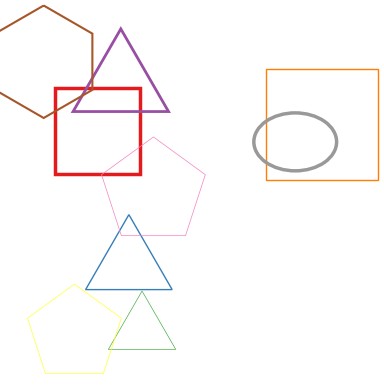[{"shape": "square", "thickness": 2.5, "radius": 0.56, "center": [0.253, 0.659]}, {"shape": "triangle", "thickness": 1, "radius": 0.65, "center": [0.335, 0.313]}, {"shape": "triangle", "thickness": 0.5, "radius": 0.51, "center": [0.369, 0.143]}, {"shape": "triangle", "thickness": 2, "radius": 0.72, "center": [0.314, 0.782]}, {"shape": "square", "thickness": 1, "radius": 0.72, "center": [0.837, 0.677]}, {"shape": "pentagon", "thickness": 0.5, "radius": 0.64, "center": [0.193, 0.134]}, {"shape": "hexagon", "thickness": 1.5, "radius": 0.73, "center": [0.113, 0.84]}, {"shape": "pentagon", "thickness": 0.5, "radius": 0.71, "center": [0.399, 0.502]}, {"shape": "oval", "thickness": 2.5, "radius": 0.54, "center": [0.767, 0.632]}]